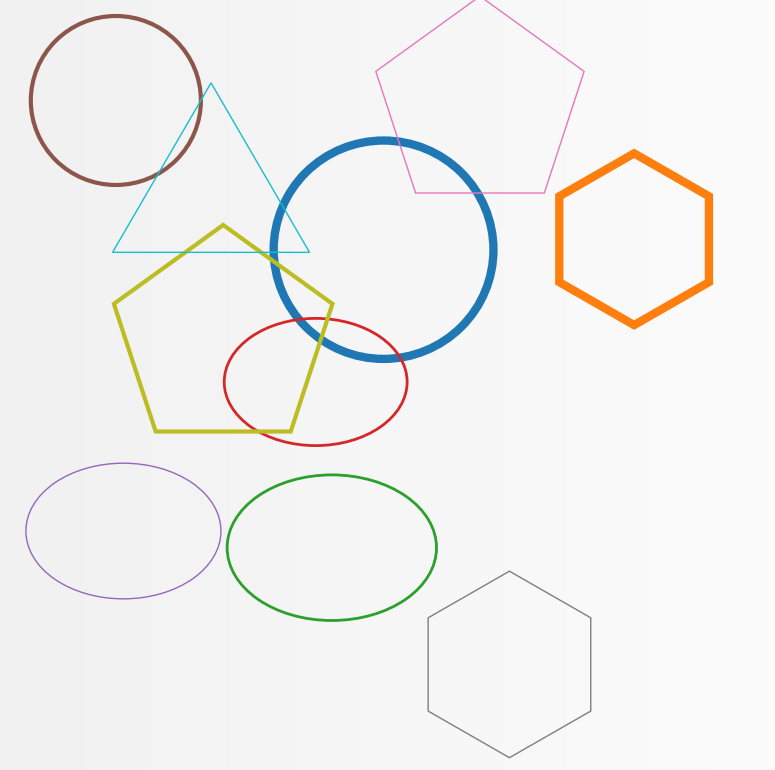[{"shape": "circle", "thickness": 3, "radius": 0.71, "center": [0.495, 0.676]}, {"shape": "hexagon", "thickness": 3, "radius": 0.56, "center": [0.818, 0.689]}, {"shape": "oval", "thickness": 1, "radius": 0.68, "center": [0.428, 0.289]}, {"shape": "oval", "thickness": 1, "radius": 0.59, "center": [0.407, 0.504]}, {"shape": "oval", "thickness": 0.5, "radius": 0.63, "center": [0.159, 0.31]}, {"shape": "circle", "thickness": 1.5, "radius": 0.55, "center": [0.149, 0.87]}, {"shape": "pentagon", "thickness": 0.5, "radius": 0.71, "center": [0.619, 0.864]}, {"shape": "hexagon", "thickness": 0.5, "radius": 0.61, "center": [0.657, 0.137]}, {"shape": "pentagon", "thickness": 1.5, "radius": 0.74, "center": [0.288, 0.56]}, {"shape": "triangle", "thickness": 0.5, "radius": 0.73, "center": [0.272, 0.746]}]